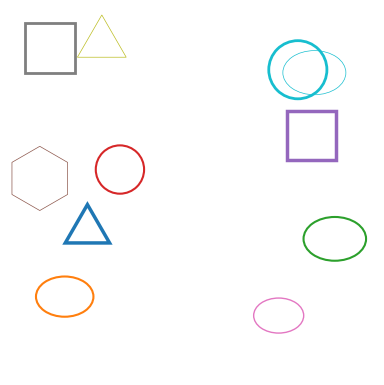[{"shape": "triangle", "thickness": 2.5, "radius": 0.33, "center": [0.227, 0.402]}, {"shape": "oval", "thickness": 1.5, "radius": 0.37, "center": [0.168, 0.23]}, {"shape": "oval", "thickness": 1.5, "radius": 0.41, "center": [0.87, 0.38]}, {"shape": "circle", "thickness": 1.5, "radius": 0.31, "center": [0.312, 0.56]}, {"shape": "square", "thickness": 2.5, "radius": 0.32, "center": [0.809, 0.648]}, {"shape": "hexagon", "thickness": 0.5, "radius": 0.42, "center": [0.103, 0.537]}, {"shape": "oval", "thickness": 1, "radius": 0.32, "center": [0.724, 0.18]}, {"shape": "square", "thickness": 2, "radius": 0.33, "center": [0.13, 0.875]}, {"shape": "triangle", "thickness": 0.5, "radius": 0.37, "center": [0.264, 0.888]}, {"shape": "circle", "thickness": 2, "radius": 0.38, "center": [0.774, 0.819]}, {"shape": "oval", "thickness": 0.5, "radius": 0.41, "center": [0.817, 0.811]}]